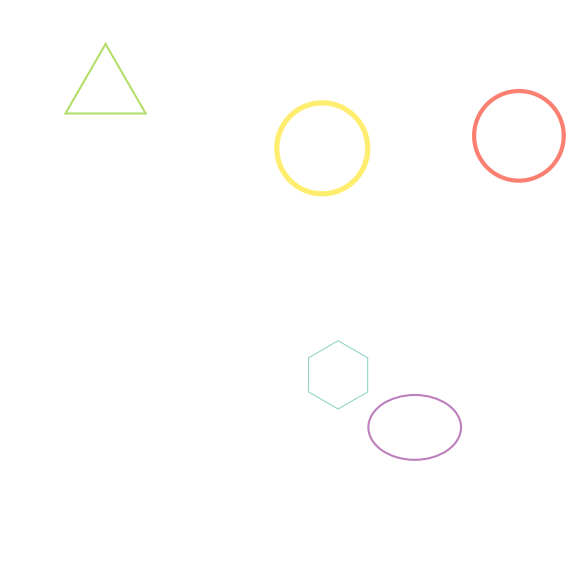[{"shape": "hexagon", "thickness": 0.5, "radius": 0.3, "center": [0.586, 0.35]}, {"shape": "circle", "thickness": 2, "radius": 0.39, "center": [0.899, 0.764]}, {"shape": "triangle", "thickness": 1, "radius": 0.4, "center": [0.183, 0.843]}, {"shape": "oval", "thickness": 1, "radius": 0.4, "center": [0.718, 0.259]}, {"shape": "circle", "thickness": 2.5, "radius": 0.39, "center": [0.558, 0.742]}]